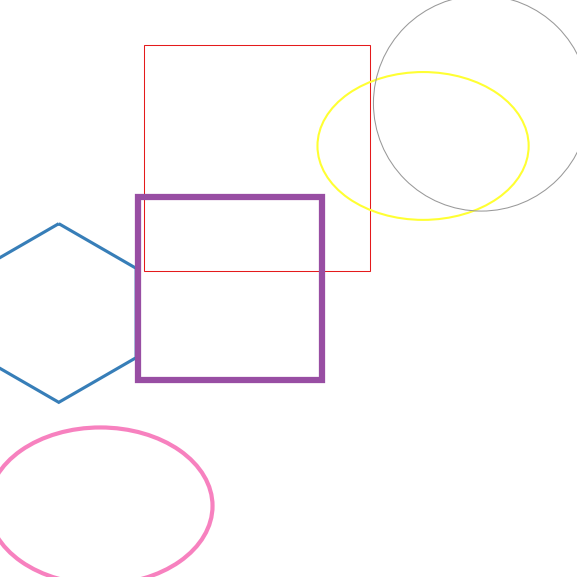[{"shape": "square", "thickness": 0.5, "radius": 0.98, "center": [0.445, 0.726]}, {"shape": "hexagon", "thickness": 1.5, "radius": 0.77, "center": [0.102, 0.457]}, {"shape": "square", "thickness": 3, "radius": 0.79, "center": [0.399, 0.5]}, {"shape": "oval", "thickness": 1, "radius": 0.91, "center": [0.733, 0.746]}, {"shape": "oval", "thickness": 2, "radius": 0.97, "center": [0.174, 0.123]}, {"shape": "circle", "thickness": 0.5, "radius": 0.93, "center": [0.833, 0.82]}]